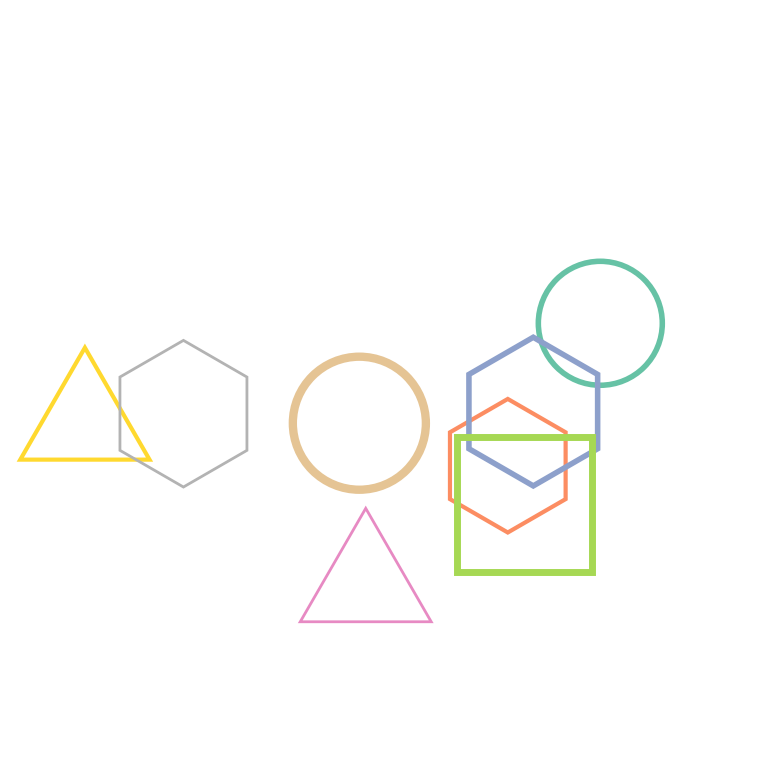[{"shape": "circle", "thickness": 2, "radius": 0.4, "center": [0.78, 0.58]}, {"shape": "hexagon", "thickness": 1.5, "radius": 0.43, "center": [0.659, 0.395]}, {"shape": "hexagon", "thickness": 2, "radius": 0.48, "center": [0.693, 0.465]}, {"shape": "triangle", "thickness": 1, "radius": 0.49, "center": [0.475, 0.242]}, {"shape": "square", "thickness": 2.5, "radius": 0.44, "center": [0.681, 0.345]}, {"shape": "triangle", "thickness": 1.5, "radius": 0.48, "center": [0.11, 0.452]}, {"shape": "circle", "thickness": 3, "radius": 0.43, "center": [0.467, 0.45]}, {"shape": "hexagon", "thickness": 1, "radius": 0.48, "center": [0.238, 0.463]}]